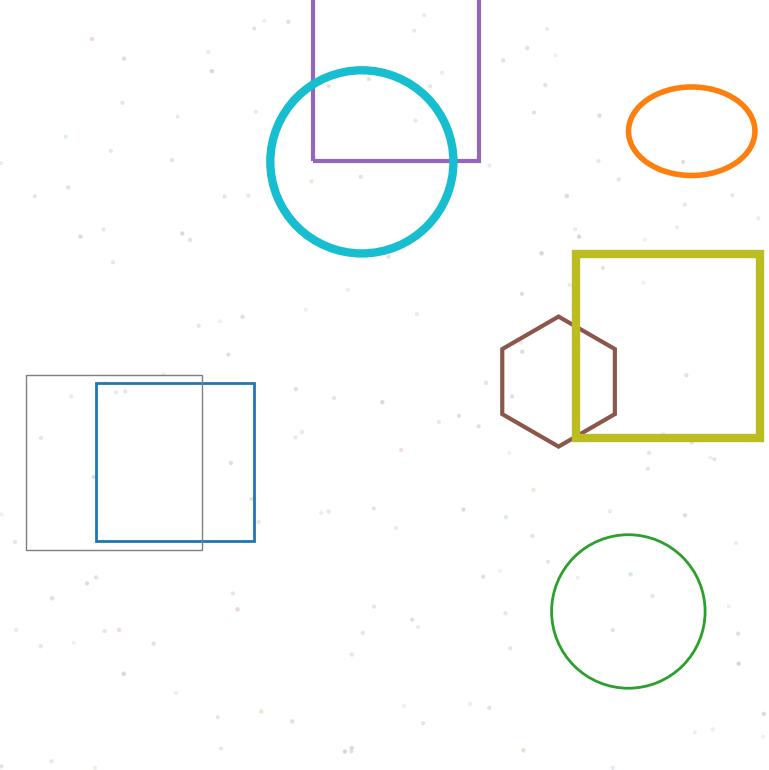[{"shape": "square", "thickness": 1, "radius": 0.51, "center": [0.227, 0.4]}, {"shape": "oval", "thickness": 2, "radius": 0.41, "center": [0.898, 0.83]}, {"shape": "circle", "thickness": 1, "radius": 0.5, "center": [0.816, 0.206]}, {"shape": "square", "thickness": 1.5, "radius": 0.54, "center": [0.514, 0.898]}, {"shape": "hexagon", "thickness": 1.5, "radius": 0.42, "center": [0.725, 0.504]}, {"shape": "square", "thickness": 0.5, "radius": 0.57, "center": [0.148, 0.399]}, {"shape": "square", "thickness": 3, "radius": 0.6, "center": [0.868, 0.55]}, {"shape": "circle", "thickness": 3, "radius": 0.59, "center": [0.47, 0.79]}]